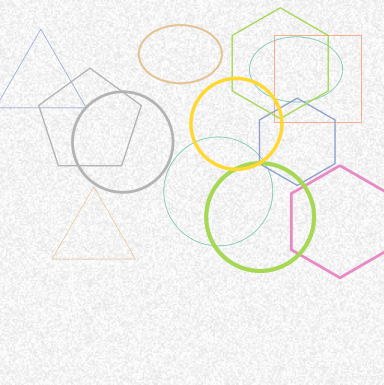[{"shape": "oval", "thickness": 0.5, "radius": 0.6, "center": [0.769, 0.82]}, {"shape": "circle", "thickness": 0.5, "radius": 0.71, "center": [0.567, 0.503]}, {"shape": "square", "thickness": 0.5, "radius": 0.56, "center": [0.825, 0.797]}, {"shape": "hexagon", "thickness": 1, "radius": 0.57, "center": [0.772, 0.632]}, {"shape": "triangle", "thickness": 0.5, "radius": 0.68, "center": [0.106, 0.788]}, {"shape": "hexagon", "thickness": 2, "radius": 0.73, "center": [0.883, 0.424]}, {"shape": "circle", "thickness": 3, "radius": 0.7, "center": [0.676, 0.436]}, {"shape": "hexagon", "thickness": 1, "radius": 0.72, "center": [0.728, 0.836]}, {"shape": "circle", "thickness": 2.5, "radius": 0.59, "center": [0.614, 0.678]}, {"shape": "oval", "thickness": 1.5, "radius": 0.54, "center": [0.468, 0.859]}, {"shape": "triangle", "thickness": 0.5, "radius": 0.63, "center": [0.244, 0.39]}, {"shape": "circle", "thickness": 2, "radius": 0.65, "center": [0.319, 0.631]}, {"shape": "pentagon", "thickness": 1, "radius": 0.7, "center": [0.234, 0.683]}]